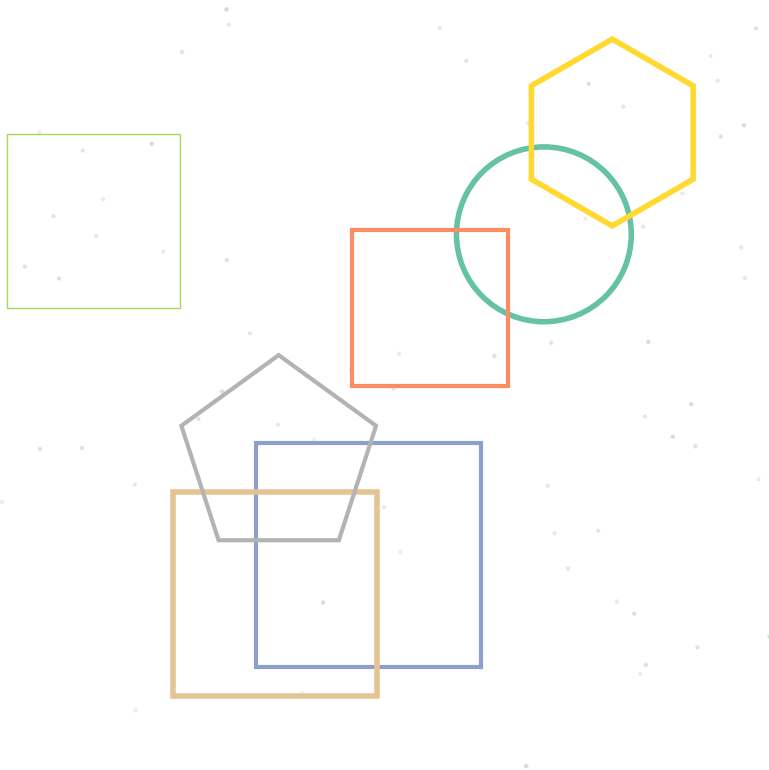[{"shape": "circle", "thickness": 2, "radius": 0.57, "center": [0.706, 0.696]}, {"shape": "square", "thickness": 1.5, "radius": 0.51, "center": [0.559, 0.601]}, {"shape": "square", "thickness": 1.5, "radius": 0.73, "center": [0.479, 0.279]}, {"shape": "square", "thickness": 0.5, "radius": 0.56, "center": [0.121, 0.713]}, {"shape": "hexagon", "thickness": 2, "radius": 0.61, "center": [0.795, 0.828]}, {"shape": "square", "thickness": 2, "radius": 0.66, "center": [0.357, 0.228]}, {"shape": "pentagon", "thickness": 1.5, "radius": 0.66, "center": [0.362, 0.406]}]